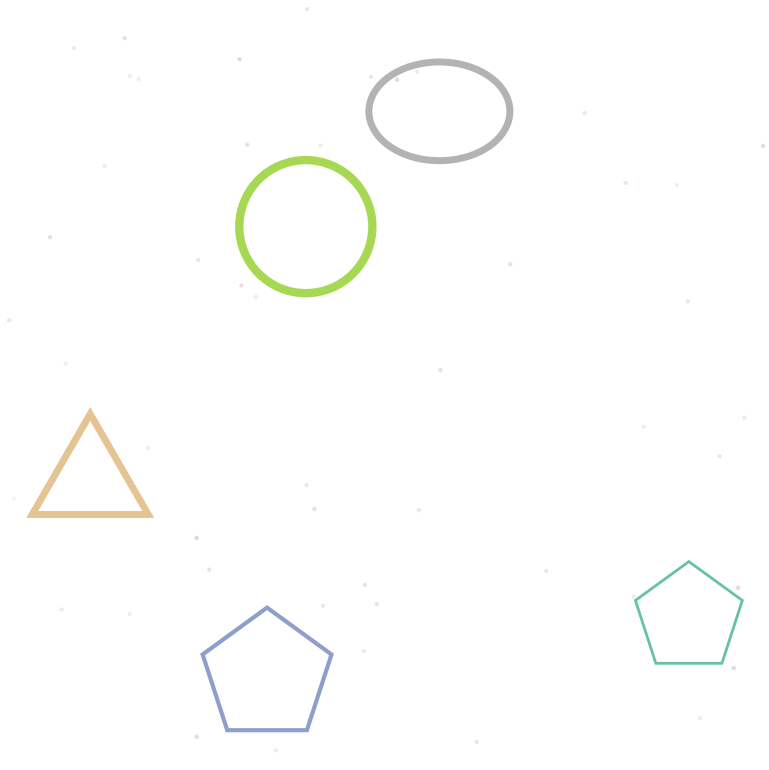[{"shape": "pentagon", "thickness": 1, "radius": 0.37, "center": [0.895, 0.198]}, {"shape": "pentagon", "thickness": 1.5, "radius": 0.44, "center": [0.347, 0.123]}, {"shape": "circle", "thickness": 3, "radius": 0.43, "center": [0.397, 0.706]}, {"shape": "triangle", "thickness": 2.5, "radius": 0.43, "center": [0.117, 0.375]}, {"shape": "oval", "thickness": 2.5, "radius": 0.46, "center": [0.571, 0.855]}]